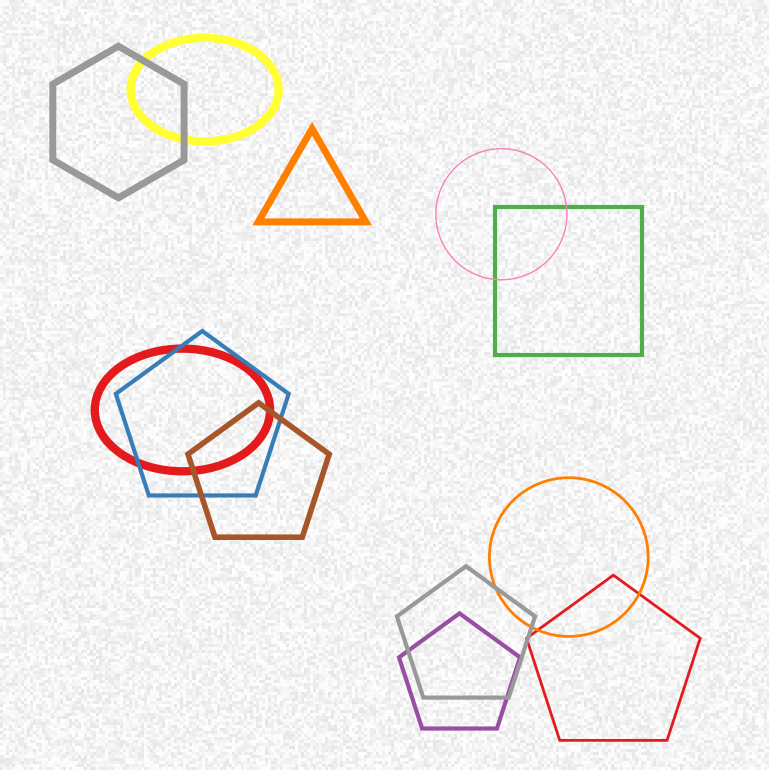[{"shape": "pentagon", "thickness": 1, "radius": 0.59, "center": [0.797, 0.134]}, {"shape": "oval", "thickness": 3, "radius": 0.57, "center": [0.237, 0.468]}, {"shape": "pentagon", "thickness": 1.5, "radius": 0.59, "center": [0.263, 0.452]}, {"shape": "square", "thickness": 1.5, "radius": 0.48, "center": [0.738, 0.635]}, {"shape": "pentagon", "thickness": 1.5, "radius": 0.41, "center": [0.597, 0.121]}, {"shape": "circle", "thickness": 1, "radius": 0.52, "center": [0.739, 0.277]}, {"shape": "triangle", "thickness": 2.5, "radius": 0.4, "center": [0.405, 0.752]}, {"shape": "oval", "thickness": 3, "radius": 0.48, "center": [0.266, 0.884]}, {"shape": "pentagon", "thickness": 2, "radius": 0.48, "center": [0.336, 0.38]}, {"shape": "circle", "thickness": 0.5, "radius": 0.43, "center": [0.651, 0.722]}, {"shape": "pentagon", "thickness": 1.5, "radius": 0.47, "center": [0.605, 0.17]}, {"shape": "hexagon", "thickness": 2.5, "radius": 0.49, "center": [0.154, 0.842]}]